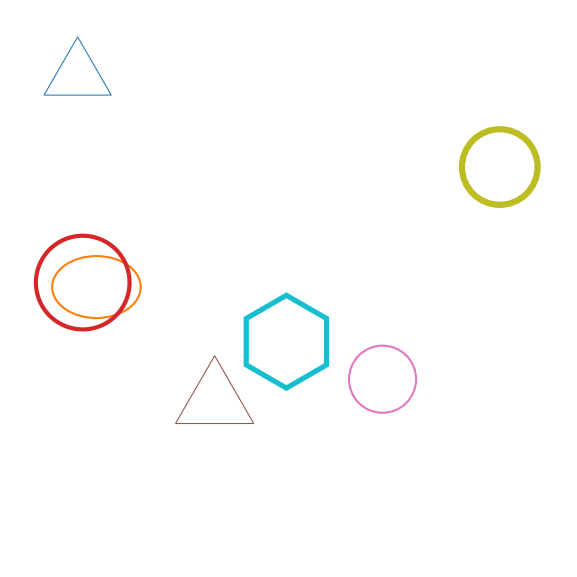[{"shape": "triangle", "thickness": 0.5, "radius": 0.34, "center": [0.134, 0.868]}, {"shape": "oval", "thickness": 1, "radius": 0.38, "center": [0.167, 0.502]}, {"shape": "circle", "thickness": 2, "radius": 0.41, "center": [0.143, 0.51]}, {"shape": "triangle", "thickness": 0.5, "radius": 0.39, "center": [0.372, 0.305]}, {"shape": "circle", "thickness": 1, "radius": 0.29, "center": [0.662, 0.342]}, {"shape": "circle", "thickness": 3, "radius": 0.33, "center": [0.865, 0.71]}, {"shape": "hexagon", "thickness": 2.5, "radius": 0.4, "center": [0.496, 0.407]}]